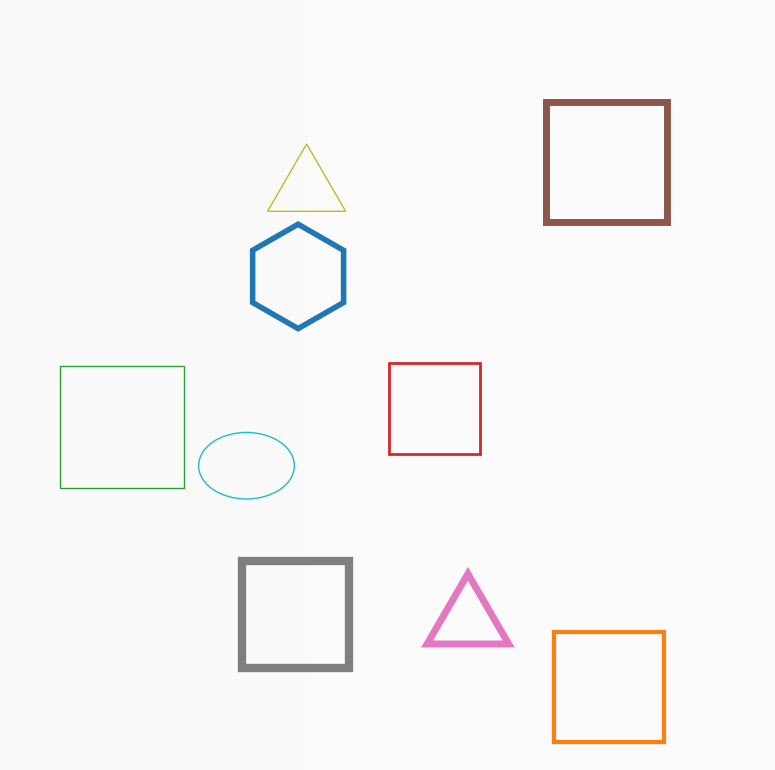[{"shape": "hexagon", "thickness": 2, "radius": 0.34, "center": [0.385, 0.641]}, {"shape": "square", "thickness": 1.5, "radius": 0.36, "center": [0.786, 0.108]}, {"shape": "square", "thickness": 0.5, "radius": 0.4, "center": [0.158, 0.446]}, {"shape": "square", "thickness": 1, "radius": 0.29, "center": [0.561, 0.47]}, {"shape": "square", "thickness": 2.5, "radius": 0.39, "center": [0.783, 0.79]}, {"shape": "triangle", "thickness": 2.5, "radius": 0.3, "center": [0.604, 0.194]}, {"shape": "square", "thickness": 3, "radius": 0.35, "center": [0.381, 0.202]}, {"shape": "triangle", "thickness": 0.5, "radius": 0.29, "center": [0.396, 0.755]}, {"shape": "oval", "thickness": 0.5, "radius": 0.31, "center": [0.318, 0.395]}]